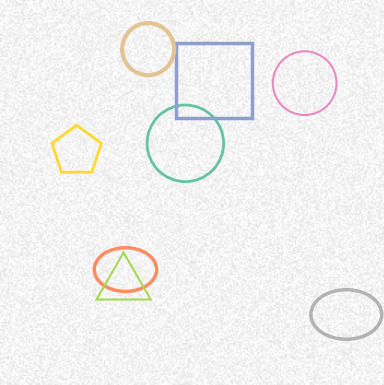[{"shape": "circle", "thickness": 2, "radius": 0.5, "center": [0.481, 0.628]}, {"shape": "oval", "thickness": 2.5, "radius": 0.41, "center": [0.326, 0.3]}, {"shape": "square", "thickness": 2.5, "radius": 0.49, "center": [0.556, 0.791]}, {"shape": "circle", "thickness": 1.5, "radius": 0.41, "center": [0.791, 0.784]}, {"shape": "triangle", "thickness": 1.5, "radius": 0.41, "center": [0.321, 0.263]}, {"shape": "pentagon", "thickness": 2, "radius": 0.34, "center": [0.199, 0.607]}, {"shape": "circle", "thickness": 3, "radius": 0.34, "center": [0.385, 0.872]}, {"shape": "oval", "thickness": 2.5, "radius": 0.46, "center": [0.899, 0.183]}]